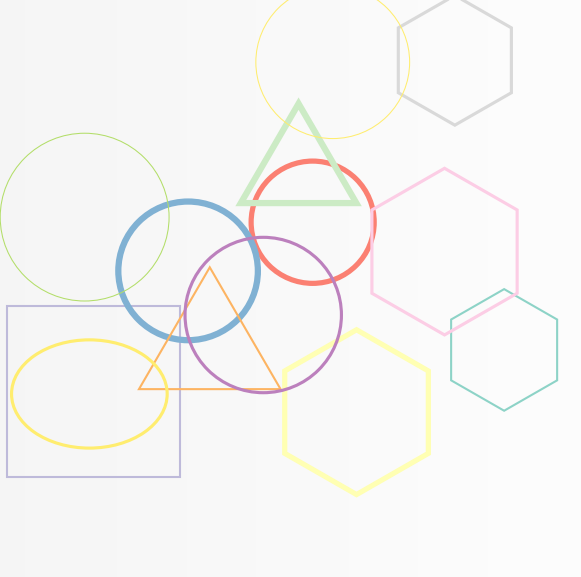[{"shape": "hexagon", "thickness": 1, "radius": 0.53, "center": [0.867, 0.393]}, {"shape": "hexagon", "thickness": 2.5, "radius": 0.71, "center": [0.613, 0.285]}, {"shape": "square", "thickness": 1, "radius": 0.74, "center": [0.161, 0.321]}, {"shape": "circle", "thickness": 2.5, "radius": 0.53, "center": [0.538, 0.614]}, {"shape": "circle", "thickness": 3, "radius": 0.6, "center": [0.324, 0.53]}, {"shape": "triangle", "thickness": 1, "radius": 0.7, "center": [0.361, 0.396]}, {"shape": "circle", "thickness": 0.5, "radius": 0.73, "center": [0.146, 0.623]}, {"shape": "hexagon", "thickness": 1.5, "radius": 0.72, "center": [0.765, 0.563]}, {"shape": "hexagon", "thickness": 1.5, "radius": 0.56, "center": [0.783, 0.895]}, {"shape": "circle", "thickness": 1.5, "radius": 0.67, "center": [0.453, 0.454]}, {"shape": "triangle", "thickness": 3, "radius": 0.57, "center": [0.514, 0.705]}, {"shape": "oval", "thickness": 1.5, "radius": 0.67, "center": [0.154, 0.317]}, {"shape": "circle", "thickness": 0.5, "radius": 0.66, "center": [0.572, 0.891]}]